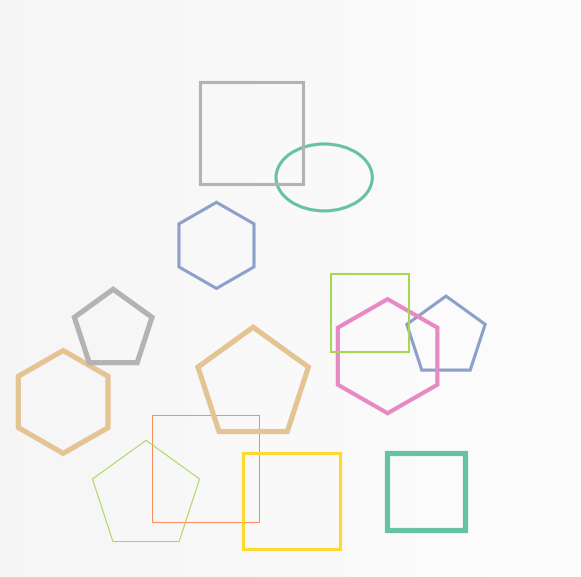[{"shape": "square", "thickness": 2.5, "radius": 0.34, "center": [0.733, 0.148]}, {"shape": "oval", "thickness": 1.5, "radius": 0.41, "center": [0.558, 0.692]}, {"shape": "square", "thickness": 0.5, "radius": 0.46, "center": [0.354, 0.188]}, {"shape": "hexagon", "thickness": 1.5, "radius": 0.37, "center": [0.372, 0.574]}, {"shape": "pentagon", "thickness": 1.5, "radius": 0.35, "center": [0.767, 0.416]}, {"shape": "hexagon", "thickness": 2, "radius": 0.49, "center": [0.667, 0.382]}, {"shape": "square", "thickness": 1, "radius": 0.34, "center": [0.637, 0.458]}, {"shape": "pentagon", "thickness": 0.5, "radius": 0.48, "center": [0.251, 0.14]}, {"shape": "square", "thickness": 1.5, "radius": 0.42, "center": [0.502, 0.132]}, {"shape": "pentagon", "thickness": 2.5, "radius": 0.5, "center": [0.436, 0.333]}, {"shape": "hexagon", "thickness": 2.5, "radius": 0.45, "center": [0.109, 0.303]}, {"shape": "square", "thickness": 1.5, "radius": 0.44, "center": [0.433, 0.769]}, {"shape": "pentagon", "thickness": 2.5, "radius": 0.35, "center": [0.195, 0.428]}]